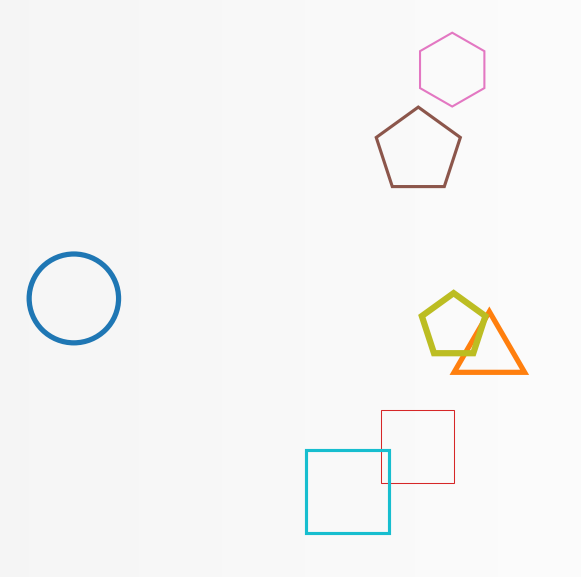[{"shape": "circle", "thickness": 2.5, "radius": 0.38, "center": [0.127, 0.482]}, {"shape": "triangle", "thickness": 2.5, "radius": 0.35, "center": [0.842, 0.389]}, {"shape": "square", "thickness": 0.5, "radius": 0.31, "center": [0.719, 0.226]}, {"shape": "pentagon", "thickness": 1.5, "radius": 0.38, "center": [0.72, 0.738]}, {"shape": "hexagon", "thickness": 1, "radius": 0.32, "center": [0.778, 0.879]}, {"shape": "pentagon", "thickness": 3, "radius": 0.29, "center": [0.78, 0.434]}, {"shape": "square", "thickness": 1.5, "radius": 0.36, "center": [0.598, 0.148]}]